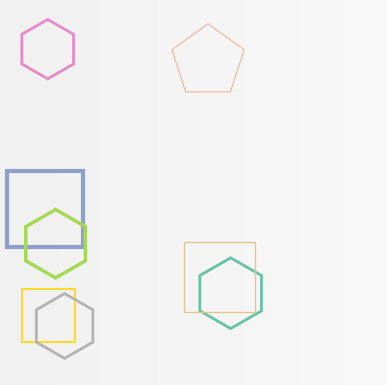[{"shape": "hexagon", "thickness": 2, "radius": 0.46, "center": [0.595, 0.238]}, {"shape": "pentagon", "thickness": 0.5, "radius": 0.49, "center": [0.537, 0.84]}, {"shape": "square", "thickness": 3, "radius": 0.49, "center": [0.117, 0.456]}, {"shape": "hexagon", "thickness": 2, "radius": 0.39, "center": [0.123, 0.872]}, {"shape": "hexagon", "thickness": 2.5, "radius": 0.44, "center": [0.144, 0.367]}, {"shape": "square", "thickness": 1.5, "radius": 0.34, "center": [0.125, 0.181]}, {"shape": "square", "thickness": 1, "radius": 0.45, "center": [0.566, 0.28]}, {"shape": "hexagon", "thickness": 2, "radius": 0.42, "center": [0.167, 0.153]}]